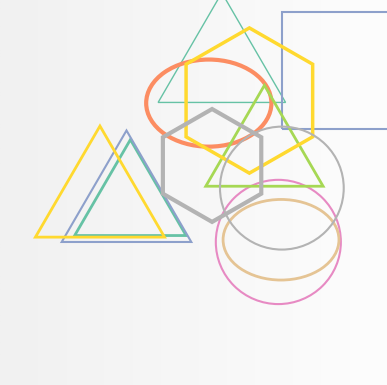[{"shape": "triangle", "thickness": 2, "radius": 0.83, "center": [0.336, 0.471]}, {"shape": "triangle", "thickness": 1, "radius": 0.95, "center": [0.573, 0.829]}, {"shape": "oval", "thickness": 3, "radius": 0.81, "center": [0.539, 0.732]}, {"shape": "triangle", "thickness": 1.5, "radius": 0.97, "center": [0.326, 0.468]}, {"shape": "square", "thickness": 1.5, "radius": 0.76, "center": [0.88, 0.817]}, {"shape": "circle", "thickness": 1.5, "radius": 0.81, "center": [0.718, 0.372]}, {"shape": "triangle", "thickness": 2, "radius": 0.87, "center": [0.682, 0.604]}, {"shape": "hexagon", "thickness": 2.5, "radius": 0.94, "center": [0.644, 0.739]}, {"shape": "triangle", "thickness": 2, "radius": 0.96, "center": [0.258, 0.48]}, {"shape": "oval", "thickness": 2, "radius": 0.75, "center": [0.725, 0.377]}, {"shape": "circle", "thickness": 1.5, "radius": 0.8, "center": [0.727, 0.511]}, {"shape": "hexagon", "thickness": 3, "radius": 0.73, "center": [0.547, 0.57]}]